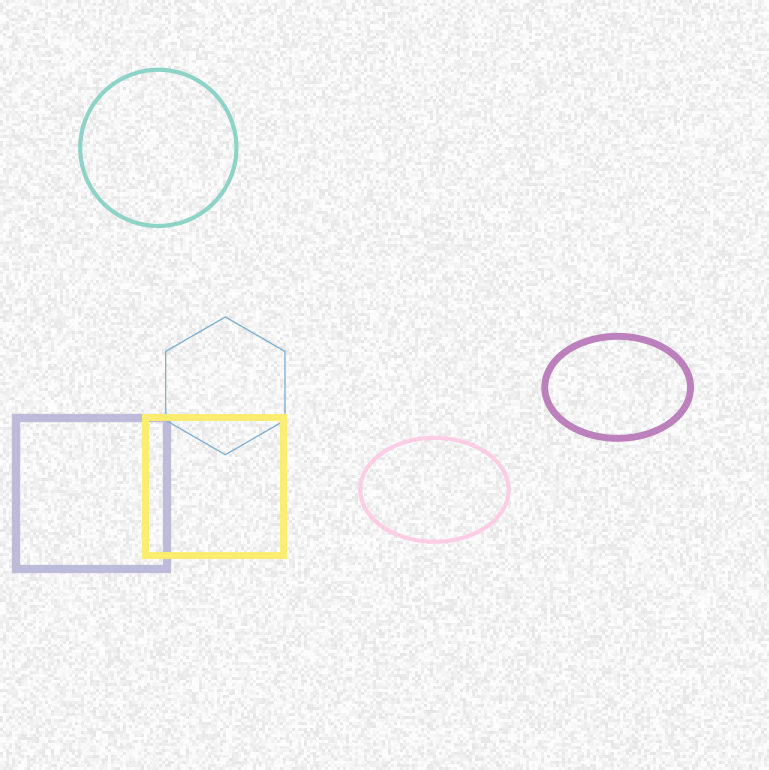[{"shape": "circle", "thickness": 1.5, "radius": 0.51, "center": [0.206, 0.808]}, {"shape": "square", "thickness": 3, "radius": 0.49, "center": [0.119, 0.359]}, {"shape": "hexagon", "thickness": 0.5, "radius": 0.45, "center": [0.293, 0.499]}, {"shape": "oval", "thickness": 1.5, "radius": 0.48, "center": [0.564, 0.364]}, {"shape": "oval", "thickness": 2.5, "radius": 0.47, "center": [0.802, 0.497]}, {"shape": "square", "thickness": 2.5, "radius": 0.45, "center": [0.278, 0.369]}]